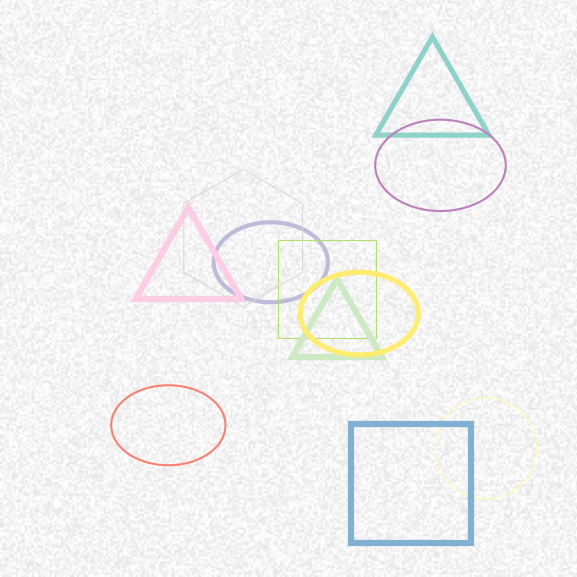[{"shape": "triangle", "thickness": 2.5, "radius": 0.57, "center": [0.749, 0.822]}, {"shape": "circle", "thickness": 0.5, "radius": 0.44, "center": [0.842, 0.223]}, {"shape": "oval", "thickness": 2, "radius": 0.49, "center": [0.469, 0.545]}, {"shape": "oval", "thickness": 1, "radius": 0.49, "center": [0.291, 0.263]}, {"shape": "square", "thickness": 3, "radius": 0.52, "center": [0.712, 0.161]}, {"shape": "square", "thickness": 0.5, "radius": 0.42, "center": [0.566, 0.499]}, {"shape": "triangle", "thickness": 3, "radius": 0.53, "center": [0.326, 0.534]}, {"shape": "hexagon", "thickness": 0.5, "radius": 0.59, "center": [0.421, 0.587]}, {"shape": "oval", "thickness": 1, "radius": 0.57, "center": [0.763, 0.713]}, {"shape": "triangle", "thickness": 3, "radius": 0.45, "center": [0.584, 0.426]}, {"shape": "oval", "thickness": 2.5, "radius": 0.51, "center": [0.622, 0.456]}]